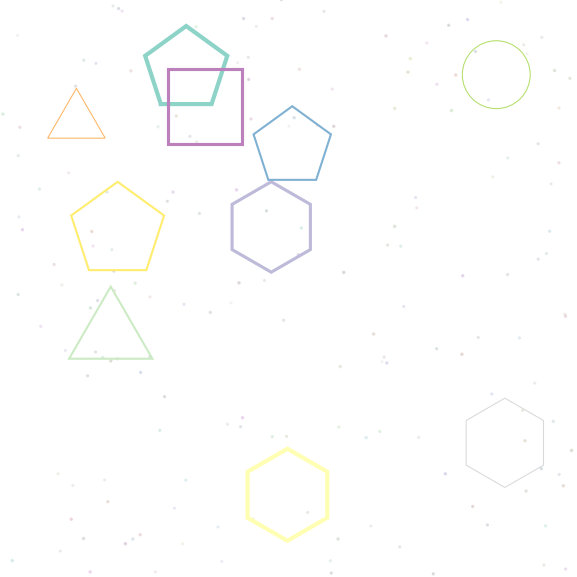[{"shape": "pentagon", "thickness": 2, "radius": 0.37, "center": [0.322, 0.879]}, {"shape": "hexagon", "thickness": 2, "radius": 0.4, "center": [0.498, 0.142]}, {"shape": "hexagon", "thickness": 1.5, "radius": 0.39, "center": [0.47, 0.606]}, {"shape": "pentagon", "thickness": 1, "radius": 0.35, "center": [0.506, 0.745]}, {"shape": "triangle", "thickness": 0.5, "radius": 0.29, "center": [0.132, 0.789]}, {"shape": "circle", "thickness": 0.5, "radius": 0.29, "center": [0.859, 0.87]}, {"shape": "hexagon", "thickness": 0.5, "radius": 0.39, "center": [0.874, 0.232]}, {"shape": "square", "thickness": 1.5, "radius": 0.32, "center": [0.354, 0.815]}, {"shape": "triangle", "thickness": 1, "radius": 0.42, "center": [0.192, 0.42]}, {"shape": "pentagon", "thickness": 1, "radius": 0.42, "center": [0.204, 0.6]}]